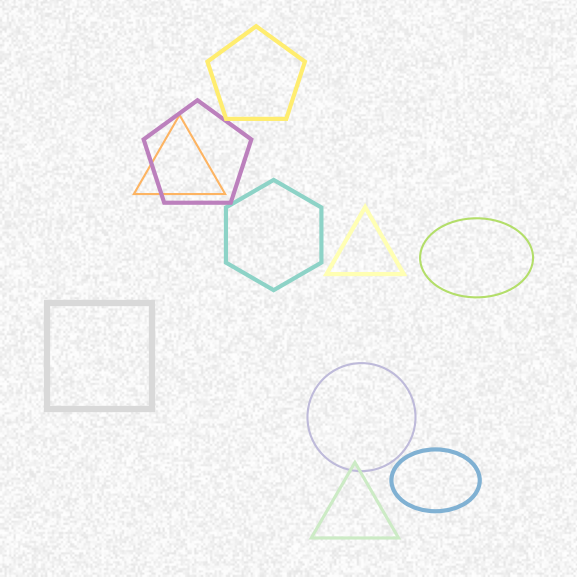[{"shape": "hexagon", "thickness": 2, "radius": 0.48, "center": [0.474, 0.592]}, {"shape": "triangle", "thickness": 2, "radius": 0.39, "center": [0.632, 0.563]}, {"shape": "circle", "thickness": 1, "radius": 0.47, "center": [0.626, 0.277]}, {"shape": "oval", "thickness": 2, "radius": 0.38, "center": [0.754, 0.167]}, {"shape": "triangle", "thickness": 1, "radius": 0.46, "center": [0.311, 0.709]}, {"shape": "oval", "thickness": 1, "radius": 0.49, "center": [0.825, 0.553]}, {"shape": "square", "thickness": 3, "radius": 0.46, "center": [0.172, 0.383]}, {"shape": "pentagon", "thickness": 2, "radius": 0.49, "center": [0.342, 0.727]}, {"shape": "triangle", "thickness": 1.5, "radius": 0.44, "center": [0.615, 0.111]}, {"shape": "pentagon", "thickness": 2, "radius": 0.44, "center": [0.444, 0.865]}]